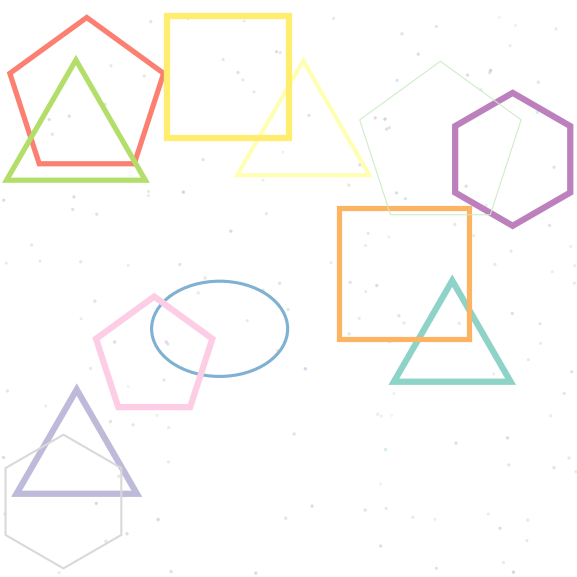[{"shape": "triangle", "thickness": 3, "radius": 0.58, "center": [0.783, 0.396]}, {"shape": "triangle", "thickness": 2, "radius": 0.66, "center": [0.525, 0.762]}, {"shape": "triangle", "thickness": 3, "radius": 0.6, "center": [0.133, 0.204]}, {"shape": "pentagon", "thickness": 2.5, "radius": 0.7, "center": [0.15, 0.829]}, {"shape": "oval", "thickness": 1.5, "radius": 0.59, "center": [0.38, 0.43]}, {"shape": "square", "thickness": 2.5, "radius": 0.57, "center": [0.7, 0.526]}, {"shape": "triangle", "thickness": 2.5, "radius": 0.69, "center": [0.131, 0.756]}, {"shape": "pentagon", "thickness": 3, "radius": 0.53, "center": [0.267, 0.38]}, {"shape": "hexagon", "thickness": 1, "radius": 0.58, "center": [0.11, 0.131]}, {"shape": "hexagon", "thickness": 3, "radius": 0.58, "center": [0.888, 0.723]}, {"shape": "pentagon", "thickness": 0.5, "radius": 0.73, "center": [0.763, 0.746]}, {"shape": "square", "thickness": 3, "radius": 0.53, "center": [0.395, 0.866]}]